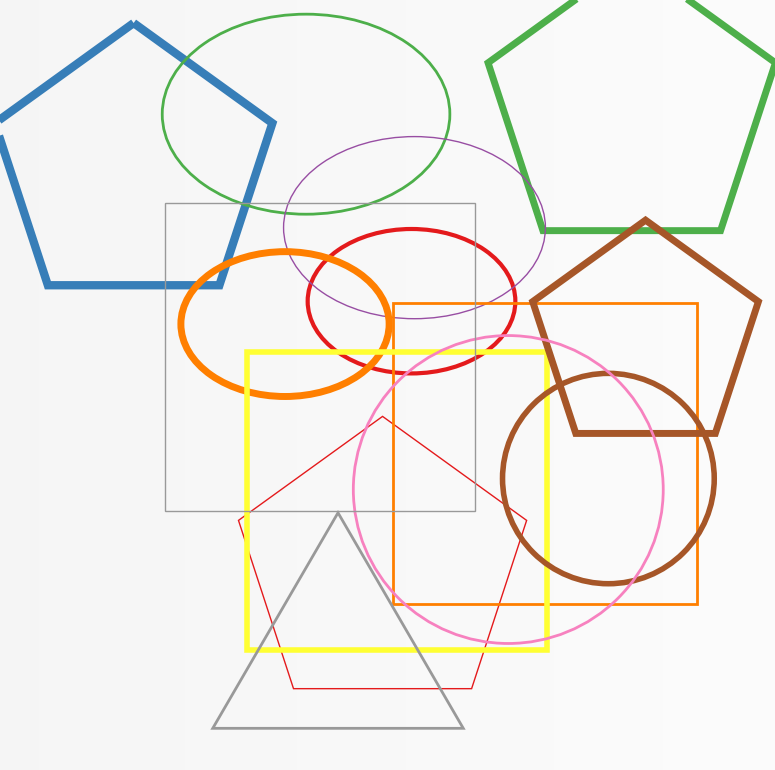[{"shape": "oval", "thickness": 1.5, "radius": 0.67, "center": [0.531, 0.609]}, {"shape": "pentagon", "thickness": 0.5, "radius": 0.98, "center": [0.494, 0.264]}, {"shape": "pentagon", "thickness": 3, "radius": 0.94, "center": [0.172, 0.782]}, {"shape": "pentagon", "thickness": 2.5, "radius": 0.97, "center": [0.815, 0.858]}, {"shape": "oval", "thickness": 1, "radius": 0.93, "center": [0.395, 0.852]}, {"shape": "oval", "thickness": 0.5, "radius": 0.84, "center": [0.535, 0.704]}, {"shape": "oval", "thickness": 2.5, "radius": 0.67, "center": [0.368, 0.579]}, {"shape": "square", "thickness": 1, "radius": 0.98, "center": [0.703, 0.411]}, {"shape": "square", "thickness": 2, "radius": 0.97, "center": [0.512, 0.35]}, {"shape": "circle", "thickness": 2, "radius": 0.68, "center": [0.785, 0.379]}, {"shape": "pentagon", "thickness": 2.5, "radius": 0.77, "center": [0.833, 0.561]}, {"shape": "circle", "thickness": 1, "radius": 1.0, "center": [0.656, 0.364]}, {"shape": "square", "thickness": 0.5, "radius": 1.0, "center": [0.413, 0.537]}, {"shape": "triangle", "thickness": 1, "radius": 0.93, "center": [0.436, 0.147]}]